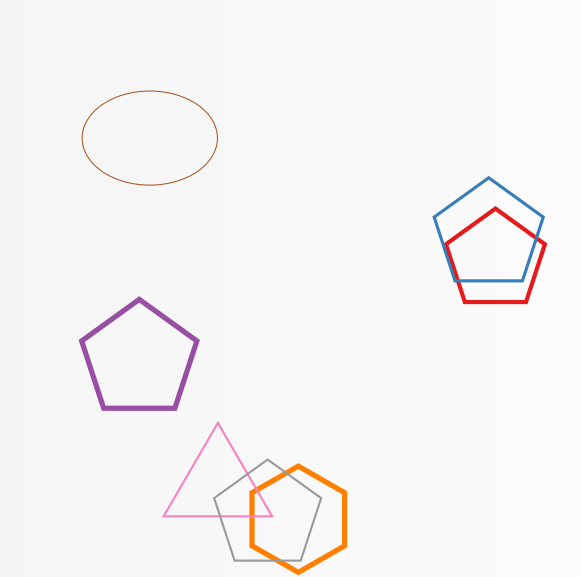[{"shape": "pentagon", "thickness": 2, "radius": 0.45, "center": [0.852, 0.548]}, {"shape": "pentagon", "thickness": 1.5, "radius": 0.49, "center": [0.841, 0.593]}, {"shape": "pentagon", "thickness": 2.5, "radius": 0.52, "center": [0.24, 0.377]}, {"shape": "hexagon", "thickness": 2.5, "radius": 0.46, "center": [0.513, 0.1]}, {"shape": "oval", "thickness": 0.5, "radius": 0.58, "center": [0.258, 0.76]}, {"shape": "triangle", "thickness": 1, "radius": 0.54, "center": [0.375, 0.159]}, {"shape": "pentagon", "thickness": 1, "radius": 0.48, "center": [0.46, 0.107]}]